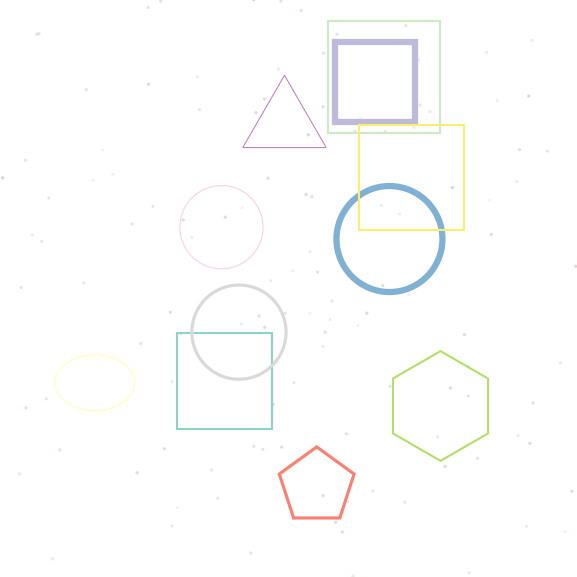[{"shape": "square", "thickness": 1, "radius": 0.41, "center": [0.389, 0.339]}, {"shape": "oval", "thickness": 0.5, "radius": 0.35, "center": [0.164, 0.336]}, {"shape": "square", "thickness": 3, "radius": 0.35, "center": [0.65, 0.857]}, {"shape": "pentagon", "thickness": 1.5, "radius": 0.34, "center": [0.548, 0.157]}, {"shape": "circle", "thickness": 3, "radius": 0.46, "center": [0.674, 0.585]}, {"shape": "hexagon", "thickness": 1, "radius": 0.48, "center": [0.763, 0.296]}, {"shape": "circle", "thickness": 0.5, "radius": 0.36, "center": [0.383, 0.606]}, {"shape": "circle", "thickness": 1.5, "radius": 0.41, "center": [0.414, 0.424]}, {"shape": "triangle", "thickness": 0.5, "radius": 0.42, "center": [0.493, 0.785]}, {"shape": "square", "thickness": 1, "radius": 0.48, "center": [0.664, 0.866]}, {"shape": "square", "thickness": 1, "radius": 0.45, "center": [0.712, 0.692]}]